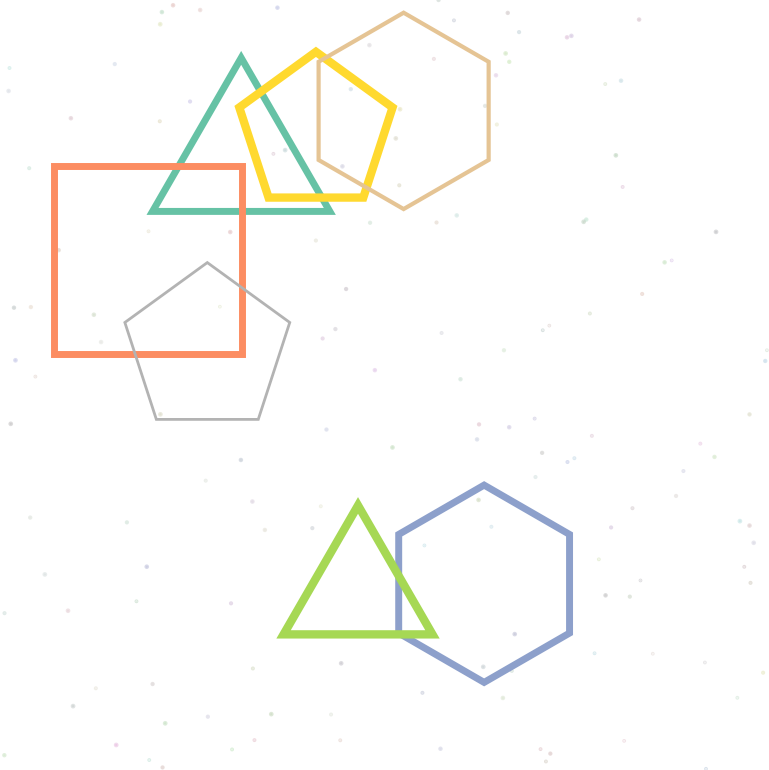[{"shape": "triangle", "thickness": 2.5, "radius": 0.66, "center": [0.313, 0.792]}, {"shape": "square", "thickness": 2.5, "radius": 0.61, "center": [0.192, 0.663]}, {"shape": "hexagon", "thickness": 2.5, "radius": 0.64, "center": [0.629, 0.242]}, {"shape": "triangle", "thickness": 3, "radius": 0.56, "center": [0.465, 0.232]}, {"shape": "pentagon", "thickness": 3, "radius": 0.52, "center": [0.41, 0.828]}, {"shape": "hexagon", "thickness": 1.5, "radius": 0.64, "center": [0.524, 0.856]}, {"shape": "pentagon", "thickness": 1, "radius": 0.56, "center": [0.269, 0.546]}]